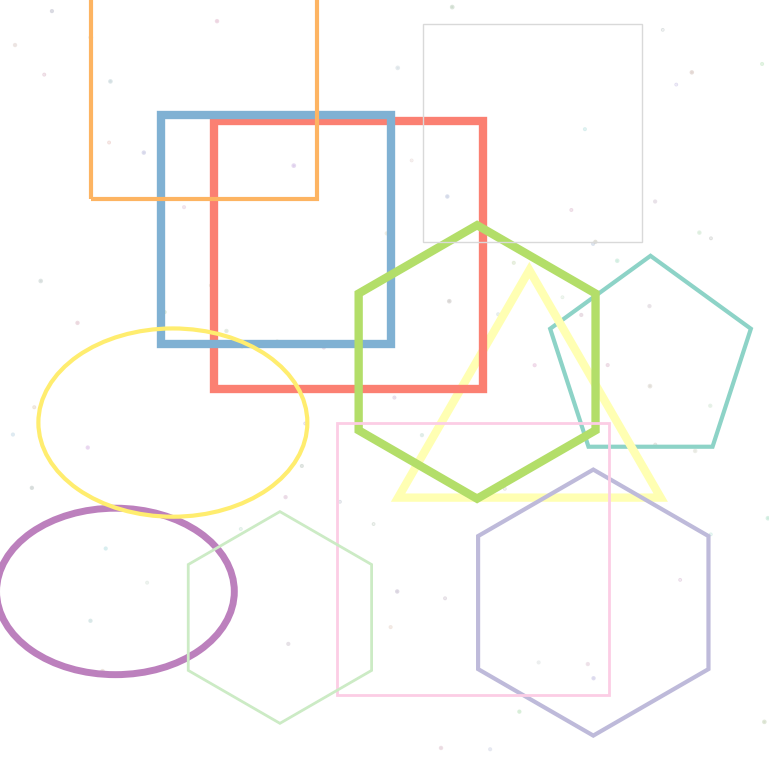[{"shape": "pentagon", "thickness": 1.5, "radius": 0.69, "center": [0.845, 0.531]}, {"shape": "triangle", "thickness": 3, "radius": 0.98, "center": [0.688, 0.452]}, {"shape": "hexagon", "thickness": 1.5, "radius": 0.86, "center": [0.771, 0.217]}, {"shape": "square", "thickness": 3, "radius": 0.87, "center": [0.453, 0.669]}, {"shape": "square", "thickness": 3, "radius": 0.75, "center": [0.358, 0.702]}, {"shape": "square", "thickness": 1.5, "radius": 0.74, "center": [0.265, 0.888]}, {"shape": "hexagon", "thickness": 3, "radius": 0.89, "center": [0.62, 0.53]}, {"shape": "square", "thickness": 1, "radius": 0.88, "center": [0.614, 0.274]}, {"shape": "square", "thickness": 0.5, "radius": 0.71, "center": [0.691, 0.827]}, {"shape": "oval", "thickness": 2.5, "radius": 0.77, "center": [0.15, 0.232]}, {"shape": "hexagon", "thickness": 1, "radius": 0.69, "center": [0.364, 0.198]}, {"shape": "oval", "thickness": 1.5, "radius": 0.87, "center": [0.225, 0.451]}]